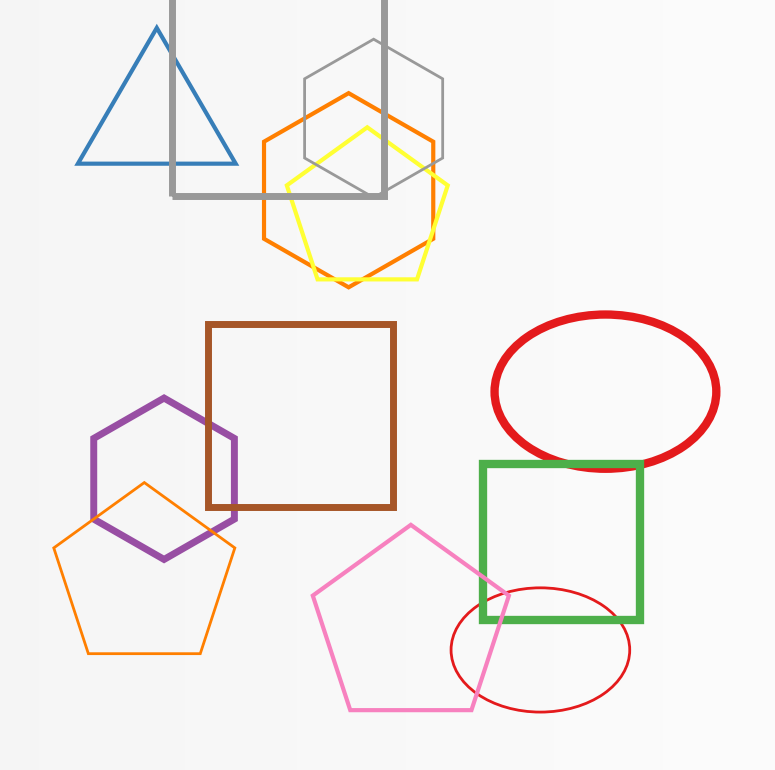[{"shape": "oval", "thickness": 3, "radius": 0.72, "center": [0.781, 0.491]}, {"shape": "oval", "thickness": 1, "radius": 0.58, "center": [0.697, 0.156]}, {"shape": "triangle", "thickness": 1.5, "radius": 0.59, "center": [0.202, 0.846]}, {"shape": "square", "thickness": 3, "radius": 0.51, "center": [0.724, 0.296]}, {"shape": "hexagon", "thickness": 2.5, "radius": 0.52, "center": [0.212, 0.378]}, {"shape": "hexagon", "thickness": 1.5, "radius": 0.63, "center": [0.45, 0.753]}, {"shape": "pentagon", "thickness": 1, "radius": 0.61, "center": [0.186, 0.25]}, {"shape": "pentagon", "thickness": 1.5, "radius": 0.55, "center": [0.474, 0.725]}, {"shape": "square", "thickness": 2.5, "radius": 0.59, "center": [0.388, 0.46]}, {"shape": "pentagon", "thickness": 1.5, "radius": 0.67, "center": [0.53, 0.185]}, {"shape": "hexagon", "thickness": 1, "radius": 0.51, "center": [0.482, 0.846]}, {"shape": "square", "thickness": 2.5, "radius": 0.68, "center": [0.358, 0.882]}]